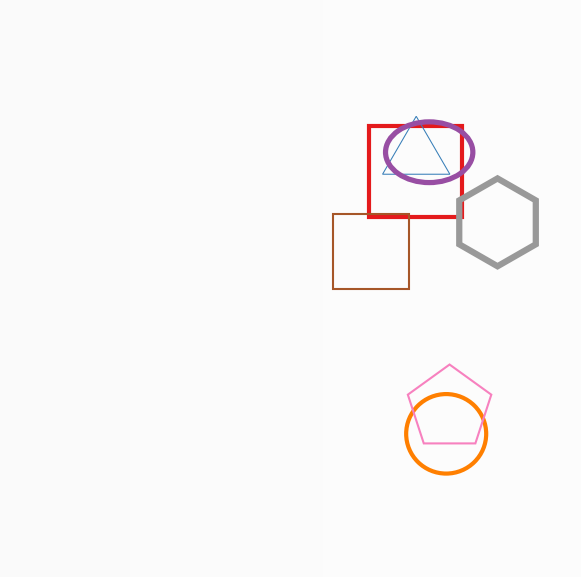[{"shape": "square", "thickness": 2, "radius": 0.4, "center": [0.714, 0.702]}, {"shape": "triangle", "thickness": 0.5, "radius": 0.33, "center": [0.716, 0.731]}, {"shape": "oval", "thickness": 2.5, "radius": 0.38, "center": [0.738, 0.736]}, {"shape": "circle", "thickness": 2, "radius": 0.34, "center": [0.768, 0.248]}, {"shape": "square", "thickness": 1, "radius": 0.32, "center": [0.638, 0.563]}, {"shape": "pentagon", "thickness": 1, "radius": 0.38, "center": [0.773, 0.292]}, {"shape": "hexagon", "thickness": 3, "radius": 0.38, "center": [0.856, 0.614]}]